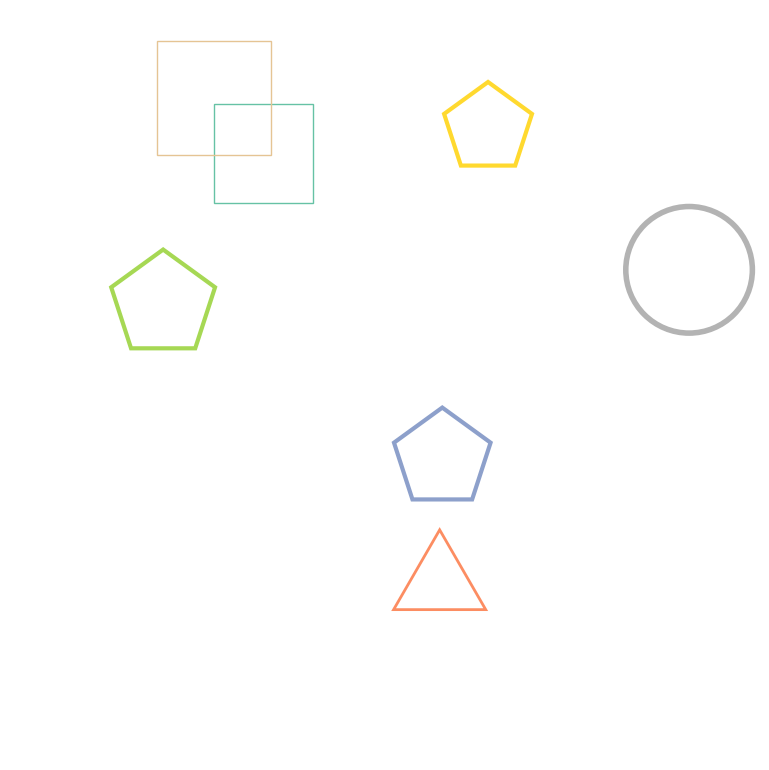[{"shape": "square", "thickness": 0.5, "radius": 0.32, "center": [0.342, 0.8]}, {"shape": "triangle", "thickness": 1, "radius": 0.35, "center": [0.571, 0.243]}, {"shape": "pentagon", "thickness": 1.5, "radius": 0.33, "center": [0.574, 0.405]}, {"shape": "pentagon", "thickness": 1.5, "radius": 0.35, "center": [0.212, 0.605]}, {"shape": "pentagon", "thickness": 1.5, "radius": 0.3, "center": [0.634, 0.834]}, {"shape": "square", "thickness": 0.5, "radius": 0.37, "center": [0.278, 0.873]}, {"shape": "circle", "thickness": 2, "radius": 0.41, "center": [0.895, 0.65]}]